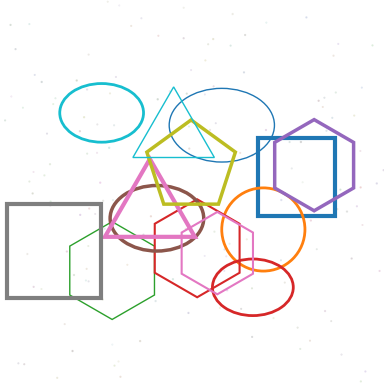[{"shape": "square", "thickness": 3, "radius": 0.5, "center": [0.77, 0.54]}, {"shape": "oval", "thickness": 1, "radius": 0.68, "center": [0.576, 0.675]}, {"shape": "circle", "thickness": 2, "radius": 0.54, "center": [0.684, 0.404]}, {"shape": "hexagon", "thickness": 1, "radius": 0.64, "center": [0.291, 0.297]}, {"shape": "hexagon", "thickness": 1.5, "radius": 0.64, "center": [0.512, 0.355]}, {"shape": "oval", "thickness": 2, "radius": 0.52, "center": [0.657, 0.254]}, {"shape": "hexagon", "thickness": 2.5, "radius": 0.59, "center": [0.816, 0.571]}, {"shape": "oval", "thickness": 2.5, "radius": 0.61, "center": [0.408, 0.433]}, {"shape": "triangle", "thickness": 3, "radius": 0.67, "center": [0.389, 0.452]}, {"shape": "hexagon", "thickness": 1.5, "radius": 0.53, "center": [0.564, 0.343]}, {"shape": "square", "thickness": 3, "radius": 0.61, "center": [0.14, 0.347]}, {"shape": "pentagon", "thickness": 2.5, "radius": 0.6, "center": [0.496, 0.568]}, {"shape": "triangle", "thickness": 1, "radius": 0.61, "center": [0.451, 0.652]}, {"shape": "oval", "thickness": 2, "radius": 0.54, "center": [0.264, 0.707]}]